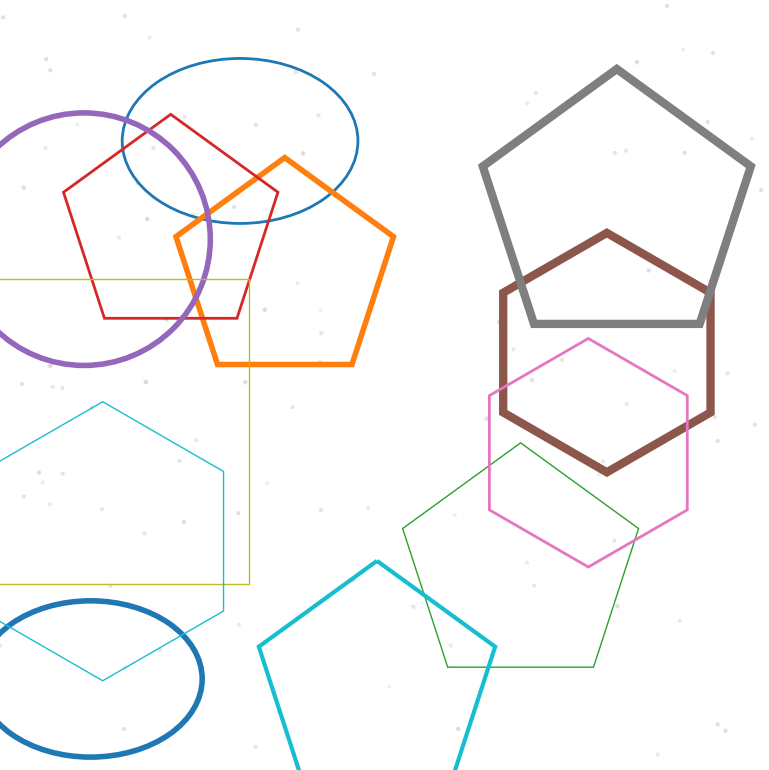[{"shape": "oval", "thickness": 2, "radius": 0.72, "center": [0.118, 0.118]}, {"shape": "oval", "thickness": 1, "radius": 0.77, "center": [0.312, 0.817]}, {"shape": "pentagon", "thickness": 2, "radius": 0.74, "center": [0.37, 0.647]}, {"shape": "pentagon", "thickness": 0.5, "radius": 0.81, "center": [0.676, 0.264]}, {"shape": "pentagon", "thickness": 1, "radius": 0.73, "center": [0.222, 0.705]}, {"shape": "circle", "thickness": 2, "radius": 0.82, "center": [0.109, 0.689]}, {"shape": "hexagon", "thickness": 3, "radius": 0.78, "center": [0.788, 0.542]}, {"shape": "hexagon", "thickness": 1, "radius": 0.74, "center": [0.764, 0.412]}, {"shape": "pentagon", "thickness": 3, "radius": 0.91, "center": [0.801, 0.727]}, {"shape": "square", "thickness": 0.5, "radius": 0.99, "center": [0.126, 0.44]}, {"shape": "pentagon", "thickness": 1.5, "radius": 0.81, "center": [0.49, 0.11]}, {"shape": "hexagon", "thickness": 0.5, "radius": 0.91, "center": [0.133, 0.297]}]